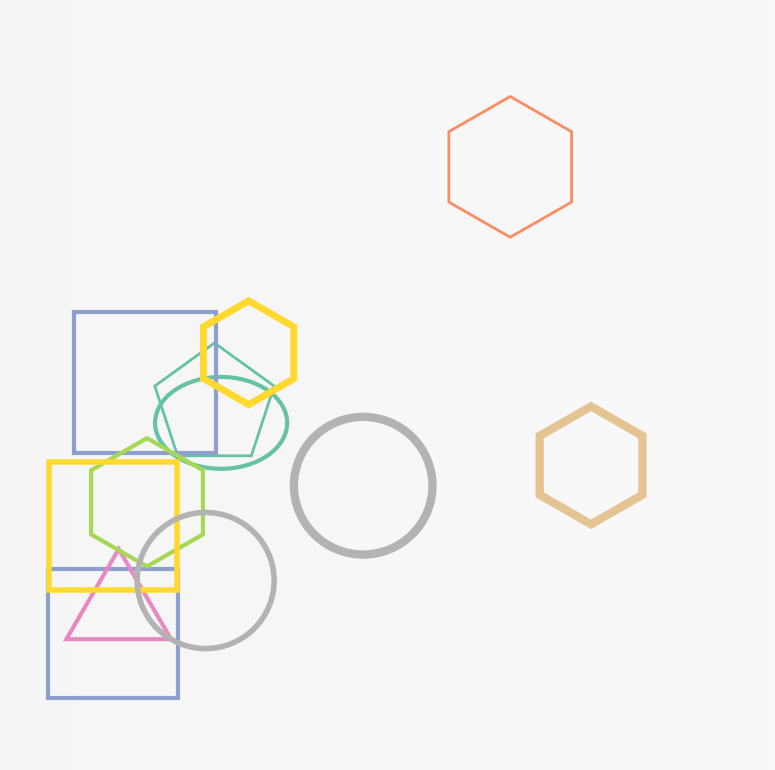[{"shape": "oval", "thickness": 1.5, "radius": 0.43, "center": [0.285, 0.451]}, {"shape": "pentagon", "thickness": 1, "radius": 0.4, "center": [0.277, 0.474]}, {"shape": "hexagon", "thickness": 1, "radius": 0.46, "center": [0.658, 0.783]}, {"shape": "square", "thickness": 1.5, "radius": 0.42, "center": [0.146, 0.177]}, {"shape": "square", "thickness": 1.5, "radius": 0.46, "center": [0.187, 0.503]}, {"shape": "triangle", "thickness": 1.5, "radius": 0.39, "center": [0.153, 0.209]}, {"shape": "hexagon", "thickness": 1.5, "radius": 0.42, "center": [0.19, 0.348]}, {"shape": "hexagon", "thickness": 2.5, "radius": 0.34, "center": [0.321, 0.542]}, {"shape": "square", "thickness": 2, "radius": 0.42, "center": [0.146, 0.316]}, {"shape": "hexagon", "thickness": 3, "radius": 0.38, "center": [0.763, 0.396]}, {"shape": "circle", "thickness": 3, "radius": 0.45, "center": [0.469, 0.369]}, {"shape": "circle", "thickness": 2, "radius": 0.44, "center": [0.265, 0.246]}]